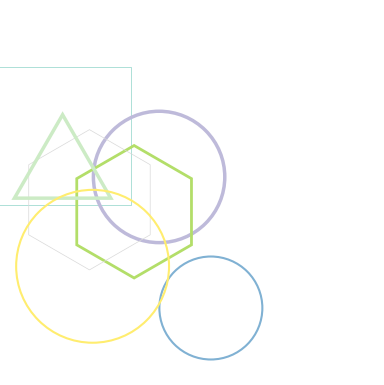[{"shape": "square", "thickness": 0.5, "radius": 0.9, "center": [0.16, 0.646]}, {"shape": "circle", "thickness": 2.5, "radius": 0.85, "center": [0.413, 0.54]}, {"shape": "circle", "thickness": 1.5, "radius": 0.67, "center": [0.548, 0.2]}, {"shape": "hexagon", "thickness": 2, "radius": 0.86, "center": [0.348, 0.45]}, {"shape": "hexagon", "thickness": 0.5, "radius": 0.91, "center": [0.232, 0.481]}, {"shape": "triangle", "thickness": 2.5, "radius": 0.72, "center": [0.163, 0.558]}, {"shape": "circle", "thickness": 1.5, "radius": 0.99, "center": [0.241, 0.308]}]